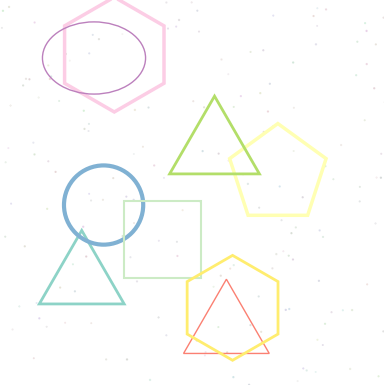[{"shape": "triangle", "thickness": 2, "radius": 0.64, "center": [0.212, 0.274]}, {"shape": "pentagon", "thickness": 2.5, "radius": 0.66, "center": [0.722, 0.547]}, {"shape": "triangle", "thickness": 1, "radius": 0.64, "center": [0.588, 0.146]}, {"shape": "circle", "thickness": 3, "radius": 0.51, "center": [0.269, 0.467]}, {"shape": "triangle", "thickness": 2, "radius": 0.67, "center": [0.557, 0.616]}, {"shape": "hexagon", "thickness": 2.5, "radius": 0.75, "center": [0.297, 0.858]}, {"shape": "oval", "thickness": 1, "radius": 0.67, "center": [0.244, 0.849]}, {"shape": "square", "thickness": 1.5, "radius": 0.5, "center": [0.422, 0.379]}, {"shape": "hexagon", "thickness": 2, "radius": 0.68, "center": [0.604, 0.2]}]